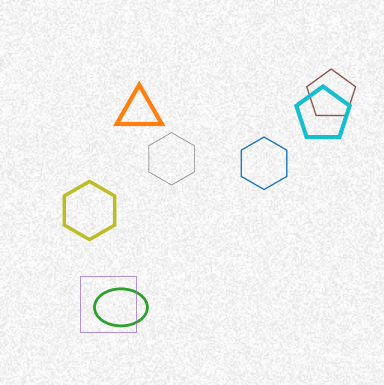[{"shape": "hexagon", "thickness": 1, "radius": 0.34, "center": [0.686, 0.576]}, {"shape": "triangle", "thickness": 3, "radius": 0.34, "center": [0.362, 0.712]}, {"shape": "oval", "thickness": 2, "radius": 0.34, "center": [0.314, 0.202]}, {"shape": "square", "thickness": 0.5, "radius": 0.36, "center": [0.281, 0.21]}, {"shape": "pentagon", "thickness": 1, "radius": 0.33, "center": [0.86, 0.754]}, {"shape": "hexagon", "thickness": 0.5, "radius": 0.34, "center": [0.446, 0.587]}, {"shape": "hexagon", "thickness": 2.5, "radius": 0.38, "center": [0.232, 0.453]}, {"shape": "pentagon", "thickness": 3, "radius": 0.36, "center": [0.839, 0.703]}]